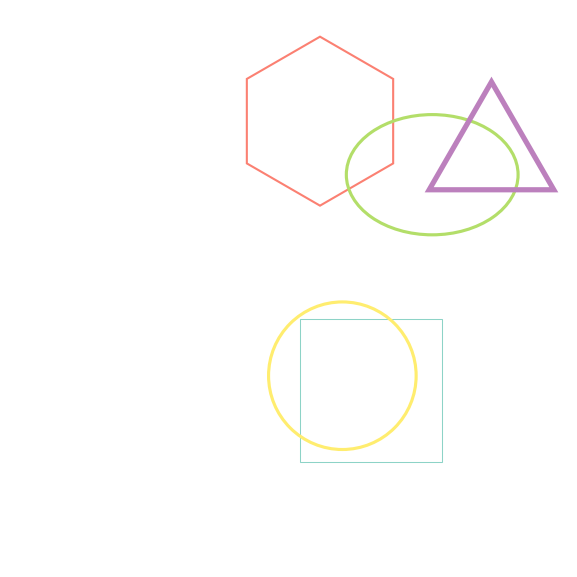[{"shape": "square", "thickness": 0.5, "radius": 0.62, "center": [0.642, 0.323]}, {"shape": "hexagon", "thickness": 1, "radius": 0.73, "center": [0.554, 0.789]}, {"shape": "oval", "thickness": 1.5, "radius": 0.74, "center": [0.748, 0.697]}, {"shape": "triangle", "thickness": 2.5, "radius": 0.62, "center": [0.851, 0.733]}, {"shape": "circle", "thickness": 1.5, "radius": 0.64, "center": [0.593, 0.349]}]